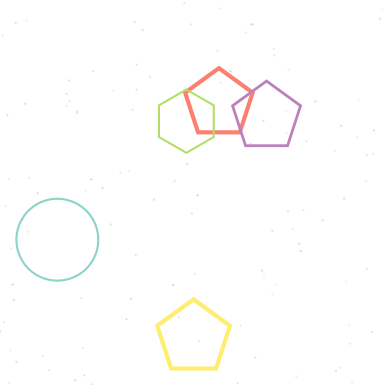[{"shape": "circle", "thickness": 1.5, "radius": 0.53, "center": [0.149, 0.377]}, {"shape": "pentagon", "thickness": 3, "radius": 0.46, "center": [0.569, 0.731]}, {"shape": "hexagon", "thickness": 1.5, "radius": 0.41, "center": [0.484, 0.685]}, {"shape": "pentagon", "thickness": 2, "radius": 0.46, "center": [0.692, 0.697]}, {"shape": "pentagon", "thickness": 3, "radius": 0.5, "center": [0.503, 0.123]}]